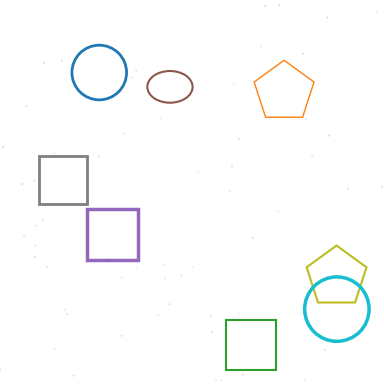[{"shape": "circle", "thickness": 2, "radius": 0.35, "center": [0.258, 0.812]}, {"shape": "pentagon", "thickness": 1, "radius": 0.41, "center": [0.738, 0.762]}, {"shape": "square", "thickness": 1.5, "radius": 0.32, "center": [0.651, 0.103]}, {"shape": "square", "thickness": 2.5, "radius": 0.33, "center": [0.292, 0.39]}, {"shape": "oval", "thickness": 1.5, "radius": 0.29, "center": [0.441, 0.774]}, {"shape": "square", "thickness": 2, "radius": 0.31, "center": [0.163, 0.532]}, {"shape": "pentagon", "thickness": 1.5, "radius": 0.41, "center": [0.874, 0.28]}, {"shape": "circle", "thickness": 2.5, "radius": 0.42, "center": [0.875, 0.197]}]